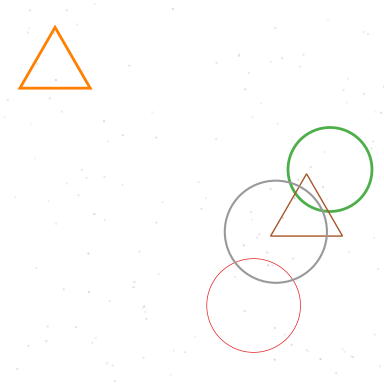[{"shape": "circle", "thickness": 0.5, "radius": 0.61, "center": [0.659, 0.206]}, {"shape": "circle", "thickness": 2, "radius": 0.55, "center": [0.857, 0.56]}, {"shape": "triangle", "thickness": 2, "radius": 0.53, "center": [0.143, 0.824]}, {"shape": "triangle", "thickness": 1, "radius": 0.54, "center": [0.796, 0.441]}, {"shape": "circle", "thickness": 1.5, "radius": 0.66, "center": [0.717, 0.398]}]